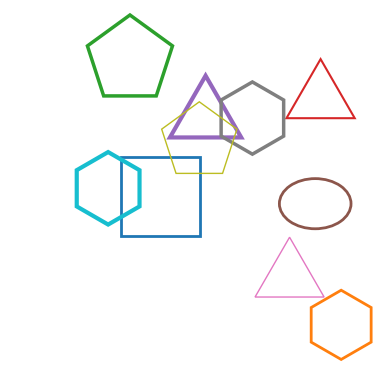[{"shape": "square", "thickness": 2, "radius": 0.51, "center": [0.417, 0.489]}, {"shape": "hexagon", "thickness": 2, "radius": 0.45, "center": [0.886, 0.156]}, {"shape": "pentagon", "thickness": 2.5, "radius": 0.58, "center": [0.338, 0.845]}, {"shape": "triangle", "thickness": 1.5, "radius": 0.51, "center": [0.833, 0.744]}, {"shape": "triangle", "thickness": 3, "radius": 0.53, "center": [0.534, 0.696]}, {"shape": "oval", "thickness": 2, "radius": 0.47, "center": [0.819, 0.471]}, {"shape": "triangle", "thickness": 1, "radius": 0.52, "center": [0.752, 0.28]}, {"shape": "hexagon", "thickness": 2.5, "radius": 0.47, "center": [0.656, 0.693]}, {"shape": "pentagon", "thickness": 1, "radius": 0.51, "center": [0.518, 0.633]}, {"shape": "hexagon", "thickness": 3, "radius": 0.47, "center": [0.281, 0.511]}]